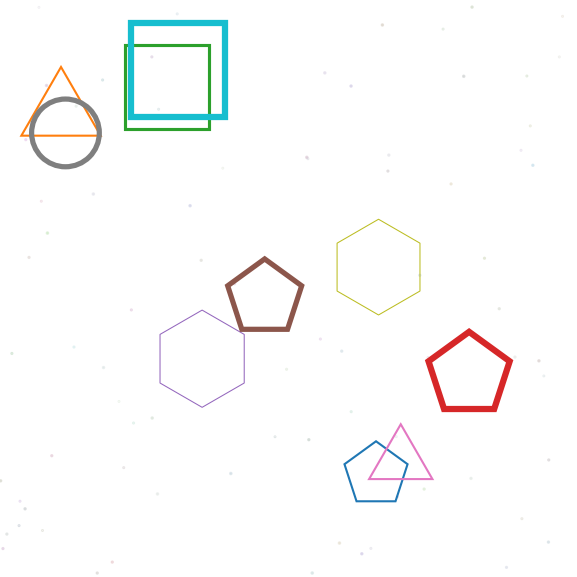[{"shape": "pentagon", "thickness": 1, "radius": 0.29, "center": [0.651, 0.178]}, {"shape": "triangle", "thickness": 1, "radius": 0.4, "center": [0.106, 0.804]}, {"shape": "square", "thickness": 1.5, "radius": 0.36, "center": [0.289, 0.849]}, {"shape": "pentagon", "thickness": 3, "radius": 0.37, "center": [0.812, 0.351]}, {"shape": "hexagon", "thickness": 0.5, "radius": 0.42, "center": [0.35, 0.378]}, {"shape": "pentagon", "thickness": 2.5, "radius": 0.34, "center": [0.458, 0.483]}, {"shape": "triangle", "thickness": 1, "radius": 0.32, "center": [0.694, 0.201]}, {"shape": "circle", "thickness": 2.5, "radius": 0.29, "center": [0.113, 0.769]}, {"shape": "hexagon", "thickness": 0.5, "radius": 0.41, "center": [0.655, 0.537]}, {"shape": "square", "thickness": 3, "radius": 0.41, "center": [0.308, 0.877]}]